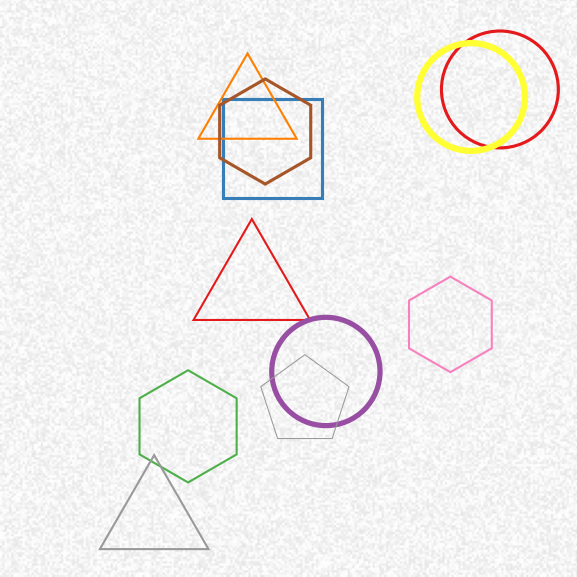[{"shape": "triangle", "thickness": 1, "radius": 0.58, "center": [0.436, 0.503]}, {"shape": "circle", "thickness": 1.5, "radius": 0.51, "center": [0.866, 0.844]}, {"shape": "square", "thickness": 1.5, "radius": 0.43, "center": [0.473, 0.743]}, {"shape": "hexagon", "thickness": 1, "radius": 0.49, "center": [0.326, 0.261]}, {"shape": "circle", "thickness": 2.5, "radius": 0.47, "center": [0.564, 0.356]}, {"shape": "triangle", "thickness": 1, "radius": 0.49, "center": [0.429, 0.808]}, {"shape": "circle", "thickness": 3, "radius": 0.47, "center": [0.816, 0.831]}, {"shape": "hexagon", "thickness": 1.5, "radius": 0.46, "center": [0.459, 0.771]}, {"shape": "hexagon", "thickness": 1, "radius": 0.41, "center": [0.78, 0.437]}, {"shape": "pentagon", "thickness": 0.5, "radius": 0.4, "center": [0.528, 0.305]}, {"shape": "triangle", "thickness": 1, "radius": 0.54, "center": [0.267, 0.103]}]